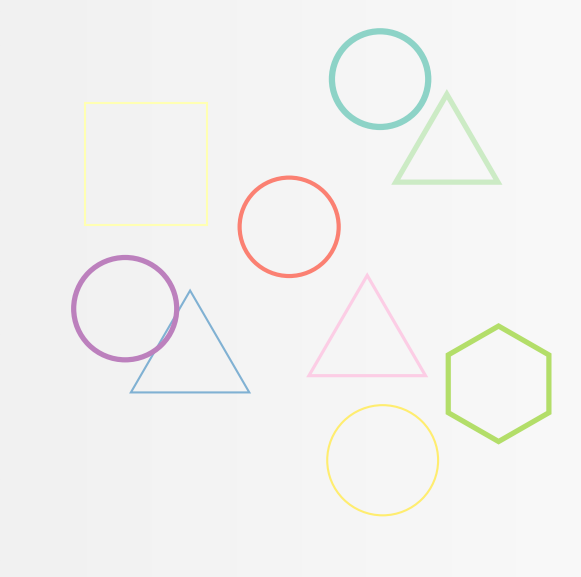[{"shape": "circle", "thickness": 3, "radius": 0.41, "center": [0.654, 0.862]}, {"shape": "square", "thickness": 1, "radius": 0.53, "center": [0.251, 0.715]}, {"shape": "circle", "thickness": 2, "radius": 0.43, "center": [0.497, 0.606]}, {"shape": "triangle", "thickness": 1, "radius": 0.59, "center": [0.327, 0.378]}, {"shape": "hexagon", "thickness": 2.5, "radius": 0.5, "center": [0.858, 0.335]}, {"shape": "triangle", "thickness": 1.5, "radius": 0.58, "center": [0.632, 0.407]}, {"shape": "circle", "thickness": 2.5, "radius": 0.44, "center": [0.215, 0.465]}, {"shape": "triangle", "thickness": 2.5, "radius": 0.51, "center": [0.769, 0.734]}, {"shape": "circle", "thickness": 1, "radius": 0.48, "center": [0.658, 0.202]}]